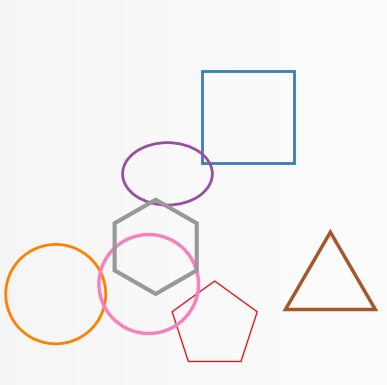[{"shape": "pentagon", "thickness": 1, "radius": 0.58, "center": [0.554, 0.155]}, {"shape": "square", "thickness": 2, "radius": 0.6, "center": [0.64, 0.696]}, {"shape": "oval", "thickness": 2, "radius": 0.58, "center": [0.432, 0.548]}, {"shape": "circle", "thickness": 2, "radius": 0.65, "center": [0.144, 0.236]}, {"shape": "triangle", "thickness": 2.5, "radius": 0.67, "center": [0.853, 0.263]}, {"shape": "circle", "thickness": 2.5, "radius": 0.64, "center": [0.384, 0.262]}, {"shape": "hexagon", "thickness": 3, "radius": 0.61, "center": [0.402, 0.359]}]